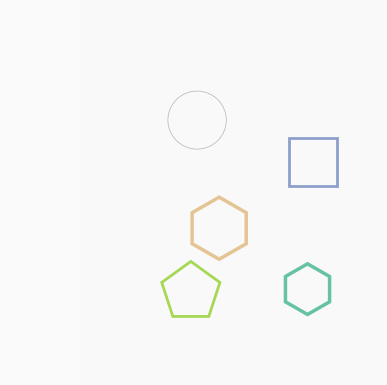[{"shape": "hexagon", "thickness": 2.5, "radius": 0.33, "center": [0.794, 0.249]}, {"shape": "square", "thickness": 2, "radius": 0.31, "center": [0.808, 0.58]}, {"shape": "pentagon", "thickness": 2, "radius": 0.39, "center": [0.492, 0.242]}, {"shape": "hexagon", "thickness": 2.5, "radius": 0.4, "center": [0.566, 0.407]}, {"shape": "circle", "thickness": 0.5, "radius": 0.38, "center": [0.509, 0.688]}]